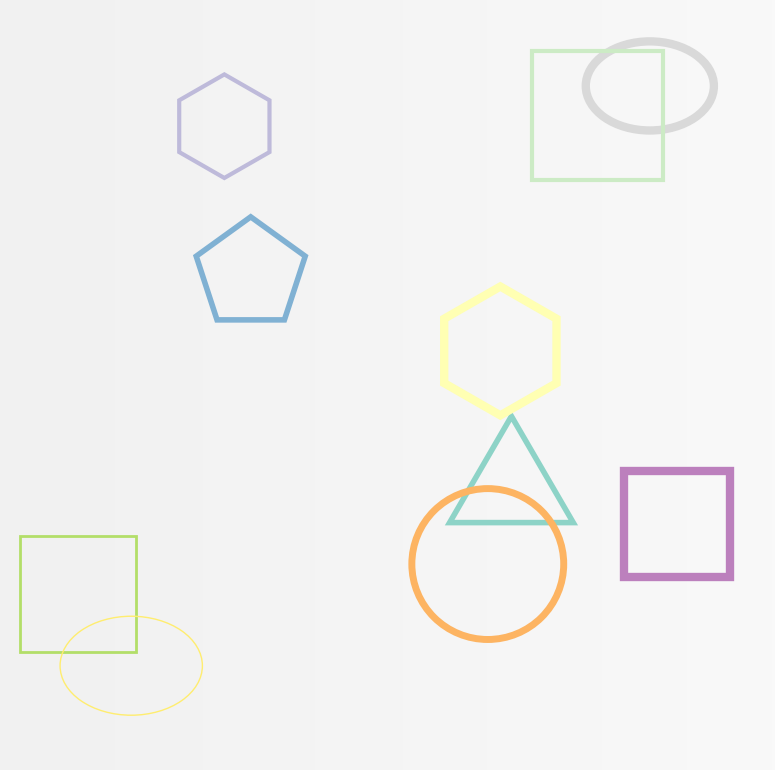[{"shape": "triangle", "thickness": 2, "radius": 0.46, "center": [0.66, 0.367]}, {"shape": "hexagon", "thickness": 3, "radius": 0.42, "center": [0.646, 0.544]}, {"shape": "hexagon", "thickness": 1.5, "radius": 0.34, "center": [0.289, 0.836]}, {"shape": "pentagon", "thickness": 2, "radius": 0.37, "center": [0.324, 0.644]}, {"shape": "circle", "thickness": 2.5, "radius": 0.49, "center": [0.629, 0.267]}, {"shape": "square", "thickness": 1, "radius": 0.37, "center": [0.101, 0.229]}, {"shape": "oval", "thickness": 3, "radius": 0.41, "center": [0.838, 0.888]}, {"shape": "square", "thickness": 3, "radius": 0.34, "center": [0.873, 0.319]}, {"shape": "square", "thickness": 1.5, "radius": 0.42, "center": [0.771, 0.85]}, {"shape": "oval", "thickness": 0.5, "radius": 0.46, "center": [0.169, 0.135]}]